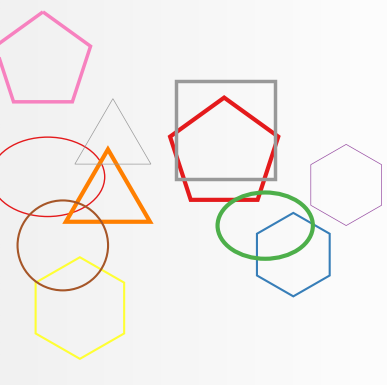[{"shape": "pentagon", "thickness": 3, "radius": 0.73, "center": [0.579, 0.6]}, {"shape": "oval", "thickness": 1, "radius": 0.74, "center": [0.123, 0.541]}, {"shape": "hexagon", "thickness": 1.5, "radius": 0.54, "center": [0.757, 0.339]}, {"shape": "oval", "thickness": 3, "radius": 0.61, "center": [0.684, 0.414]}, {"shape": "hexagon", "thickness": 0.5, "radius": 0.53, "center": [0.893, 0.52]}, {"shape": "triangle", "thickness": 3, "radius": 0.63, "center": [0.279, 0.487]}, {"shape": "hexagon", "thickness": 1.5, "radius": 0.66, "center": [0.206, 0.2]}, {"shape": "circle", "thickness": 1.5, "radius": 0.58, "center": [0.162, 0.363]}, {"shape": "pentagon", "thickness": 2.5, "radius": 0.65, "center": [0.111, 0.84]}, {"shape": "triangle", "thickness": 0.5, "radius": 0.57, "center": [0.291, 0.63]}, {"shape": "square", "thickness": 2.5, "radius": 0.64, "center": [0.581, 0.662]}]